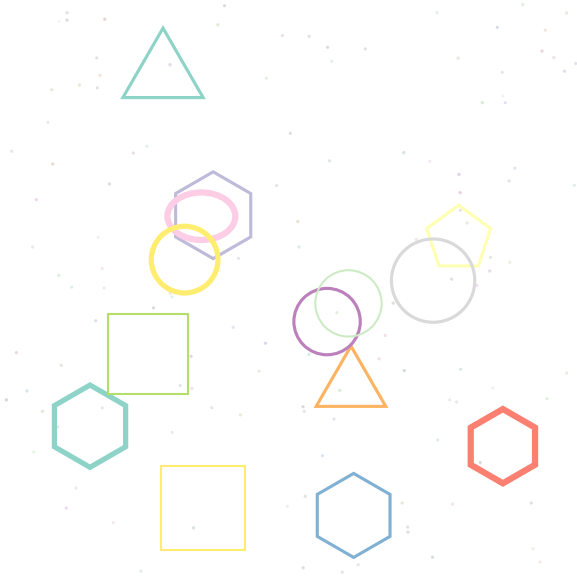[{"shape": "triangle", "thickness": 1.5, "radius": 0.4, "center": [0.282, 0.87]}, {"shape": "hexagon", "thickness": 2.5, "radius": 0.36, "center": [0.156, 0.261]}, {"shape": "pentagon", "thickness": 1.5, "radius": 0.29, "center": [0.794, 0.586]}, {"shape": "hexagon", "thickness": 1.5, "radius": 0.38, "center": [0.369, 0.626]}, {"shape": "hexagon", "thickness": 3, "radius": 0.32, "center": [0.871, 0.227]}, {"shape": "hexagon", "thickness": 1.5, "radius": 0.36, "center": [0.612, 0.107]}, {"shape": "triangle", "thickness": 1.5, "radius": 0.35, "center": [0.608, 0.33]}, {"shape": "square", "thickness": 1, "radius": 0.35, "center": [0.257, 0.386]}, {"shape": "oval", "thickness": 3, "radius": 0.29, "center": [0.349, 0.625]}, {"shape": "circle", "thickness": 1.5, "radius": 0.36, "center": [0.75, 0.513]}, {"shape": "circle", "thickness": 1.5, "radius": 0.29, "center": [0.566, 0.442]}, {"shape": "circle", "thickness": 1, "radius": 0.29, "center": [0.603, 0.474]}, {"shape": "square", "thickness": 1, "radius": 0.36, "center": [0.352, 0.12]}, {"shape": "circle", "thickness": 2.5, "radius": 0.29, "center": [0.32, 0.55]}]